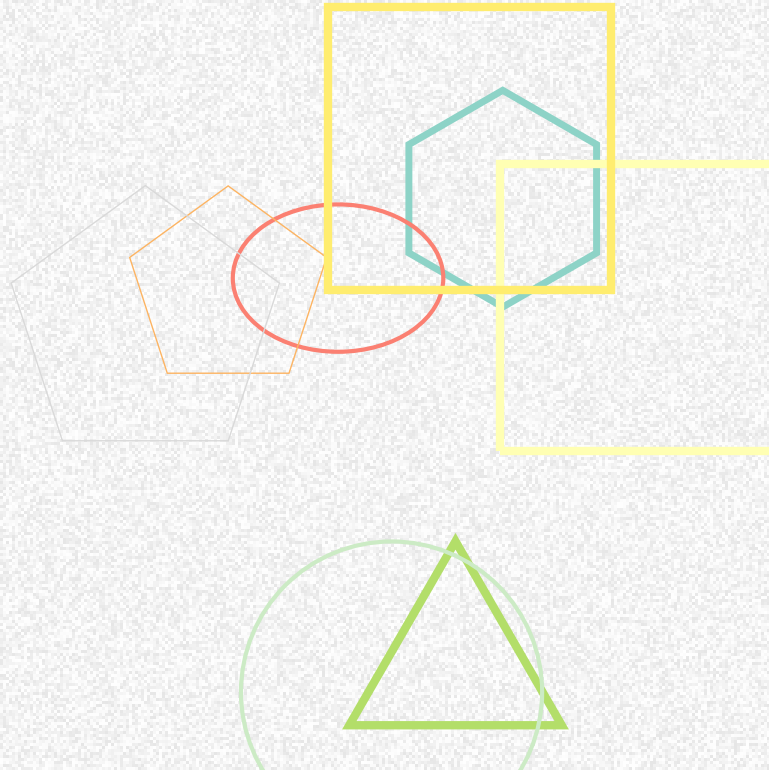[{"shape": "hexagon", "thickness": 2.5, "radius": 0.7, "center": [0.653, 0.742]}, {"shape": "square", "thickness": 3, "radius": 0.93, "center": [0.835, 0.601]}, {"shape": "oval", "thickness": 1.5, "radius": 0.68, "center": [0.439, 0.639]}, {"shape": "pentagon", "thickness": 0.5, "radius": 0.67, "center": [0.296, 0.624]}, {"shape": "triangle", "thickness": 3, "radius": 0.8, "center": [0.592, 0.138]}, {"shape": "pentagon", "thickness": 0.5, "radius": 0.92, "center": [0.189, 0.576]}, {"shape": "circle", "thickness": 1.5, "radius": 0.98, "center": [0.509, 0.101]}, {"shape": "square", "thickness": 3, "radius": 0.92, "center": [0.61, 0.807]}]